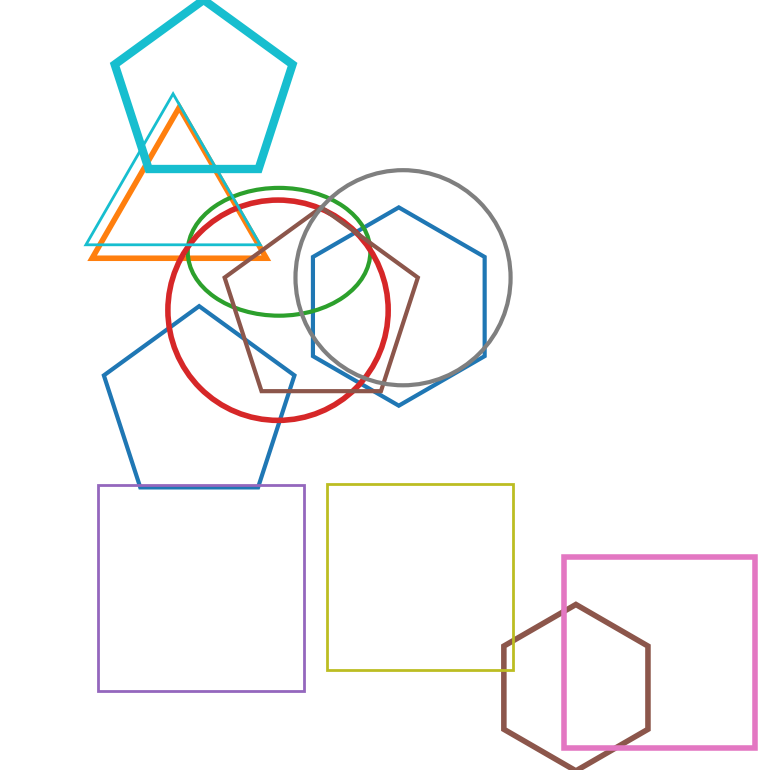[{"shape": "pentagon", "thickness": 1.5, "radius": 0.65, "center": [0.259, 0.472]}, {"shape": "hexagon", "thickness": 1.5, "radius": 0.64, "center": [0.518, 0.602]}, {"shape": "triangle", "thickness": 2, "radius": 0.65, "center": [0.233, 0.73]}, {"shape": "oval", "thickness": 1.5, "radius": 0.59, "center": [0.362, 0.673]}, {"shape": "circle", "thickness": 2, "radius": 0.72, "center": [0.361, 0.597]}, {"shape": "square", "thickness": 1, "radius": 0.67, "center": [0.261, 0.237]}, {"shape": "pentagon", "thickness": 1.5, "radius": 0.66, "center": [0.417, 0.599]}, {"shape": "hexagon", "thickness": 2, "radius": 0.54, "center": [0.748, 0.107]}, {"shape": "square", "thickness": 2, "radius": 0.62, "center": [0.857, 0.153]}, {"shape": "circle", "thickness": 1.5, "radius": 0.7, "center": [0.523, 0.639]}, {"shape": "square", "thickness": 1, "radius": 0.6, "center": [0.545, 0.251]}, {"shape": "pentagon", "thickness": 3, "radius": 0.61, "center": [0.264, 0.879]}, {"shape": "triangle", "thickness": 1, "radius": 0.65, "center": [0.225, 0.747]}]